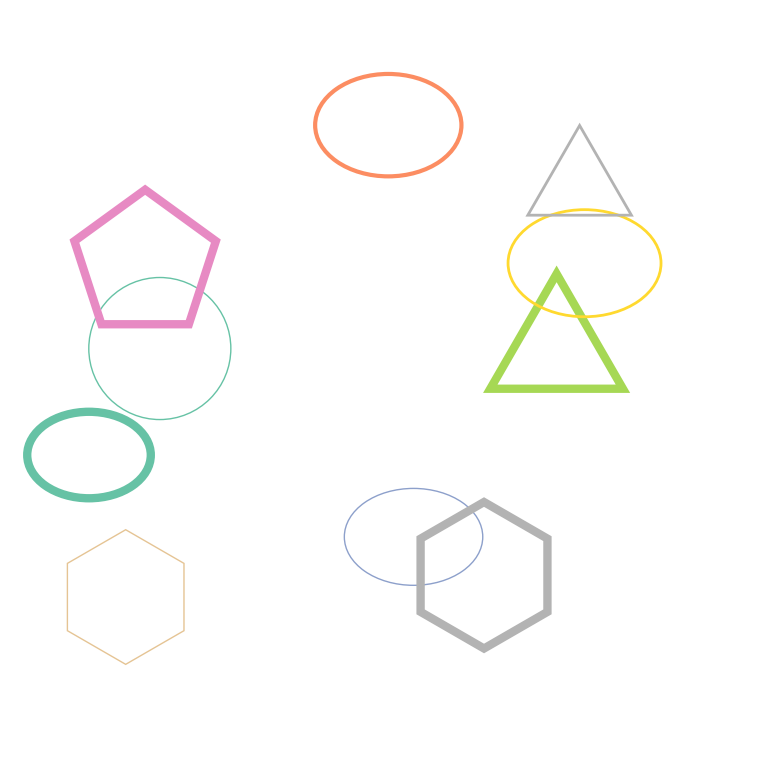[{"shape": "oval", "thickness": 3, "radius": 0.4, "center": [0.116, 0.409]}, {"shape": "circle", "thickness": 0.5, "radius": 0.46, "center": [0.208, 0.547]}, {"shape": "oval", "thickness": 1.5, "radius": 0.48, "center": [0.504, 0.837]}, {"shape": "oval", "thickness": 0.5, "radius": 0.45, "center": [0.537, 0.303]}, {"shape": "pentagon", "thickness": 3, "radius": 0.48, "center": [0.188, 0.657]}, {"shape": "triangle", "thickness": 3, "radius": 0.5, "center": [0.723, 0.545]}, {"shape": "oval", "thickness": 1, "radius": 0.5, "center": [0.759, 0.658]}, {"shape": "hexagon", "thickness": 0.5, "radius": 0.44, "center": [0.163, 0.225]}, {"shape": "hexagon", "thickness": 3, "radius": 0.48, "center": [0.629, 0.253]}, {"shape": "triangle", "thickness": 1, "radius": 0.39, "center": [0.753, 0.759]}]